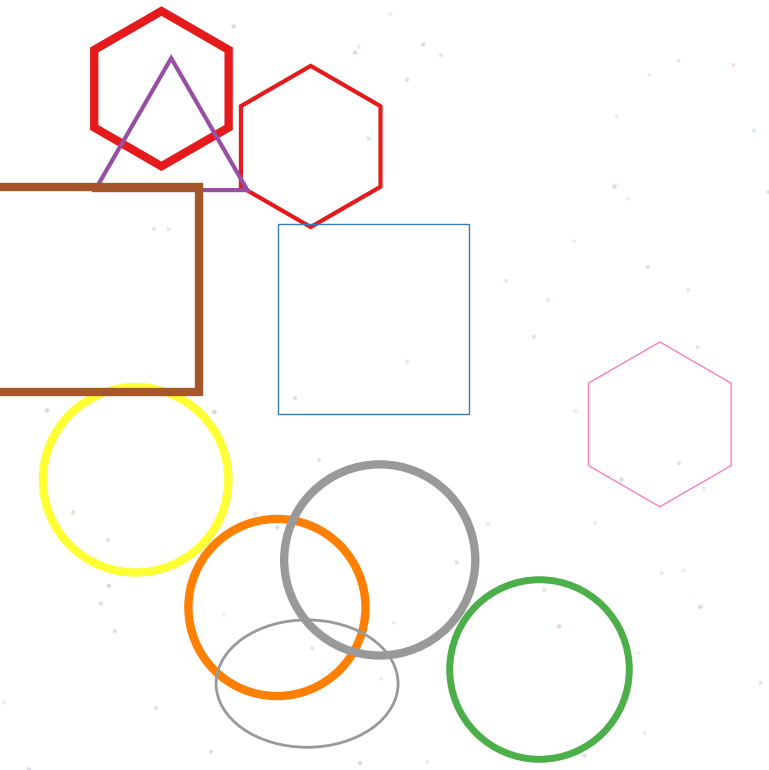[{"shape": "hexagon", "thickness": 1.5, "radius": 0.52, "center": [0.404, 0.81]}, {"shape": "hexagon", "thickness": 3, "radius": 0.5, "center": [0.21, 0.885]}, {"shape": "square", "thickness": 0.5, "radius": 0.62, "center": [0.485, 0.586]}, {"shape": "circle", "thickness": 2.5, "radius": 0.58, "center": [0.701, 0.13]}, {"shape": "triangle", "thickness": 1.5, "radius": 0.57, "center": [0.222, 0.81]}, {"shape": "circle", "thickness": 3, "radius": 0.58, "center": [0.36, 0.211]}, {"shape": "circle", "thickness": 3, "radius": 0.6, "center": [0.176, 0.377]}, {"shape": "square", "thickness": 3, "radius": 0.67, "center": [0.126, 0.624]}, {"shape": "hexagon", "thickness": 0.5, "radius": 0.54, "center": [0.857, 0.449]}, {"shape": "circle", "thickness": 3, "radius": 0.62, "center": [0.493, 0.273]}, {"shape": "oval", "thickness": 1, "radius": 0.59, "center": [0.399, 0.112]}]